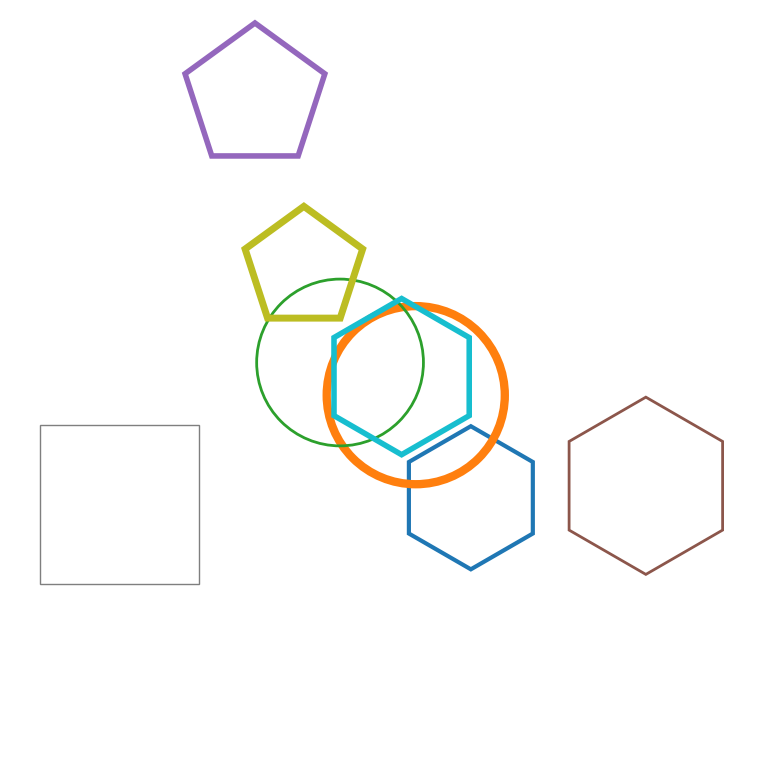[{"shape": "hexagon", "thickness": 1.5, "radius": 0.46, "center": [0.612, 0.354]}, {"shape": "circle", "thickness": 3, "radius": 0.58, "center": [0.54, 0.487]}, {"shape": "circle", "thickness": 1, "radius": 0.54, "center": [0.442, 0.529]}, {"shape": "pentagon", "thickness": 2, "radius": 0.48, "center": [0.331, 0.875]}, {"shape": "hexagon", "thickness": 1, "radius": 0.58, "center": [0.839, 0.369]}, {"shape": "square", "thickness": 0.5, "radius": 0.52, "center": [0.155, 0.344]}, {"shape": "pentagon", "thickness": 2.5, "radius": 0.4, "center": [0.395, 0.652]}, {"shape": "hexagon", "thickness": 2, "radius": 0.51, "center": [0.522, 0.511]}]